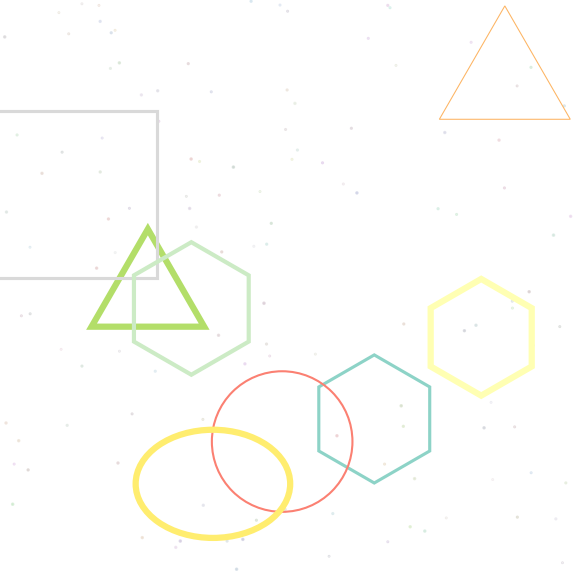[{"shape": "hexagon", "thickness": 1.5, "radius": 0.55, "center": [0.648, 0.274]}, {"shape": "hexagon", "thickness": 3, "radius": 0.51, "center": [0.833, 0.415]}, {"shape": "circle", "thickness": 1, "radius": 0.61, "center": [0.489, 0.235]}, {"shape": "triangle", "thickness": 0.5, "radius": 0.65, "center": [0.874, 0.858]}, {"shape": "triangle", "thickness": 3, "radius": 0.56, "center": [0.256, 0.49]}, {"shape": "square", "thickness": 1.5, "radius": 0.72, "center": [0.128, 0.662]}, {"shape": "hexagon", "thickness": 2, "radius": 0.57, "center": [0.331, 0.465]}, {"shape": "oval", "thickness": 3, "radius": 0.67, "center": [0.369, 0.161]}]